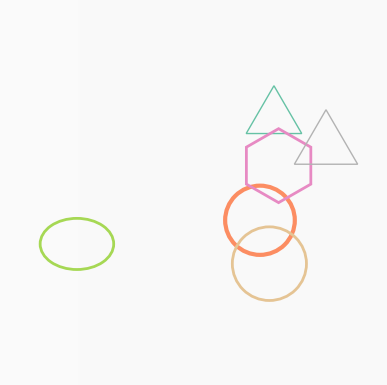[{"shape": "triangle", "thickness": 1, "radius": 0.41, "center": [0.707, 0.695]}, {"shape": "circle", "thickness": 3, "radius": 0.45, "center": [0.671, 0.428]}, {"shape": "hexagon", "thickness": 2, "radius": 0.48, "center": [0.719, 0.57]}, {"shape": "oval", "thickness": 2, "radius": 0.47, "center": [0.199, 0.366]}, {"shape": "circle", "thickness": 2, "radius": 0.48, "center": [0.695, 0.315]}, {"shape": "triangle", "thickness": 1, "radius": 0.47, "center": [0.841, 0.621]}]